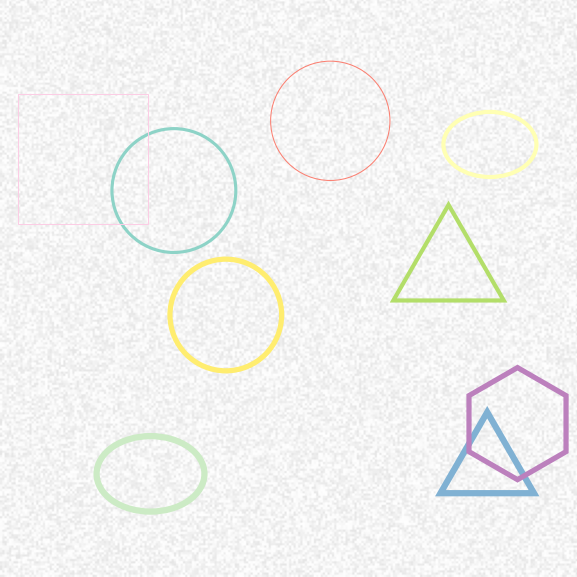[{"shape": "circle", "thickness": 1.5, "radius": 0.54, "center": [0.301, 0.669]}, {"shape": "oval", "thickness": 2, "radius": 0.4, "center": [0.848, 0.749]}, {"shape": "circle", "thickness": 0.5, "radius": 0.52, "center": [0.572, 0.79]}, {"shape": "triangle", "thickness": 3, "radius": 0.47, "center": [0.844, 0.192]}, {"shape": "triangle", "thickness": 2, "radius": 0.55, "center": [0.777, 0.534]}, {"shape": "square", "thickness": 0.5, "radius": 0.56, "center": [0.144, 0.723]}, {"shape": "hexagon", "thickness": 2.5, "radius": 0.49, "center": [0.896, 0.266]}, {"shape": "oval", "thickness": 3, "radius": 0.47, "center": [0.261, 0.179]}, {"shape": "circle", "thickness": 2.5, "radius": 0.48, "center": [0.391, 0.454]}]